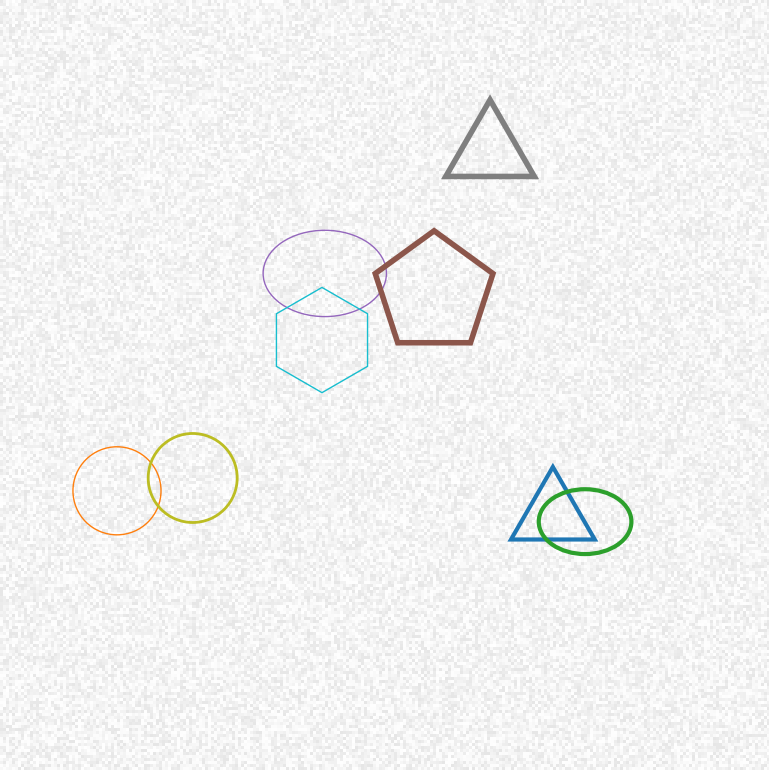[{"shape": "triangle", "thickness": 1.5, "radius": 0.31, "center": [0.718, 0.331]}, {"shape": "circle", "thickness": 0.5, "radius": 0.29, "center": [0.152, 0.363]}, {"shape": "oval", "thickness": 1.5, "radius": 0.3, "center": [0.76, 0.323]}, {"shape": "oval", "thickness": 0.5, "radius": 0.4, "center": [0.422, 0.645]}, {"shape": "pentagon", "thickness": 2, "radius": 0.4, "center": [0.564, 0.62]}, {"shape": "triangle", "thickness": 2, "radius": 0.33, "center": [0.636, 0.804]}, {"shape": "circle", "thickness": 1, "radius": 0.29, "center": [0.25, 0.379]}, {"shape": "hexagon", "thickness": 0.5, "radius": 0.34, "center": [0.418, 0.558]}]